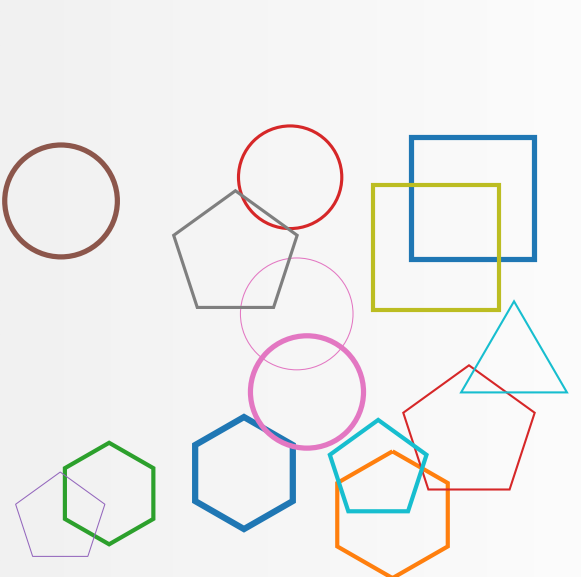[{"shape": "square", "thickness": 2.5, "radius": 0.53, "center": [0.813, 0.656]}, {"shape": "hexagon", "thickness": 3, "radius": 0.48, "center": [0.42, 0.18]}, {"shape": "hexagon", "thickness": 2, "radius": 0.55, "center": [0.675, 0.108]}, {"shape": "hexagon", "thickness": 2, "radius": 0.44, "center": [0.188, 0.145]}, {"shape": "pentagon", "thickness": 1, "radius": 0.59, "center": [0.807, 0.248]}, {"shape": "circle", "thickness": 1.5, "radius": 0.44, "center": [0.499, 0.692]}, {"shape": "pentagon", "thickness": 0.5, "radius": 0.4, "center": [0.104, 0.101]}, {"shape": "circle", "thickness": 2.5, "radius": 0.48, "center": [0.105, 0.651]}, {"shape": "circle", "thickness": 2.5, "radius": 0.49, "center": [0.528, 0.32]}, {"shape": "circle", "thickness": 0.5, "radius": 0.48, "center": [0.511, 0.456]}, {"shape": "pentagon", "thickness": 1.5, "radius": 0.56, "center": [0.405, 0.557]}, {"shape": "square", "thickness": 2, "radius": 0.54, "center": [0.75, 0.571]}, {"shape": "triangle", "thickness": 1, "radius": 0.53, "center": [0.884, 0.372]}, {"shape": "pentagon", "thickness": 2, "radius": 0.44, "center": [0.651, 0.185]}]